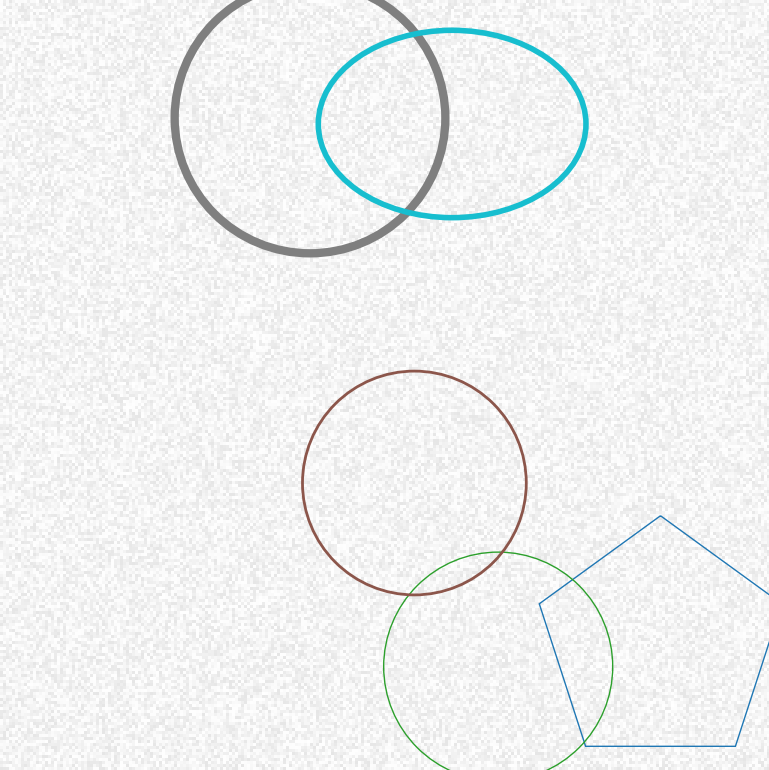[{"shape": "pentagon", "thickness": 0.5, "radius": 0.83, "center": [0.858, 0.165]}, {"shape": "circle", "thickness": 0.5, "radius": 0.74, "center": [0.647, 0.134]}, {"shape": "circle", "thickness": 1, "radius": 0.73, "center": [0.538, 0.373]}, {"shape": "circle", "thickness": 3, "radius": 0.88, "center": [0.403, 0.847]}, {"shape": "oval", "thickness": 2, "radius": 0.87, "center": [0.587, 0.839]}]